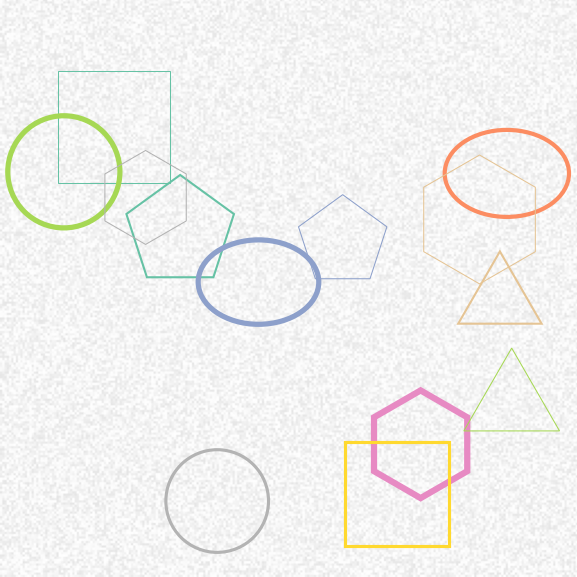[{"shape": "square", "thickness": 0.5, "radius": 0.48, "center": [0.198, 0.779]}, {"shape": "pentagon", "thickness": 1, "radius": 0.49, "center": [0.312, 0.598]}, {"shape": "oval", "thickness": 2, "radius": 0.54, "center": [0.878, 0.699]}, {"shape": "pentagon", "thickness": 0.5, "radius": 0.4, "center": [0.593, 0.582]}, {"shape": "oval", "thickness": 2.5, "radius": 0.52, "center": [0.448, 0.511]}, {"shape": "hexagon", "thickness": 3, "radius": 0.47, "center": [0.728, 0.23]}, {"shape": "circle", "thickness": 2.5, "radius": 0.49, "center": [0.111, 0.702]}, {"shape": "triangle", "thickness": 0.5, "radius": 0.48, "center": [0.886, 0.301]}, {"shape": "square", "thickness": 1.5, "radius": 0.45, "center": [0.687, 0.144]}, {"shape": "triangle", "thickness": 1, "radius": 0.42, "center": [0.866, 0.48]}, {"shape": "hexagon", "thickness": 0.5, "radius": 0.56, "center": [0.83, 0.619]}, {"shape": "circle", "thickness": 1.5, "radius": 0.44, "center": [0.376, 0.132]}, {"shape": "hexagon", "thickness": 0.5, "radius": 0.41, "center": [0.252, 0.657]}]